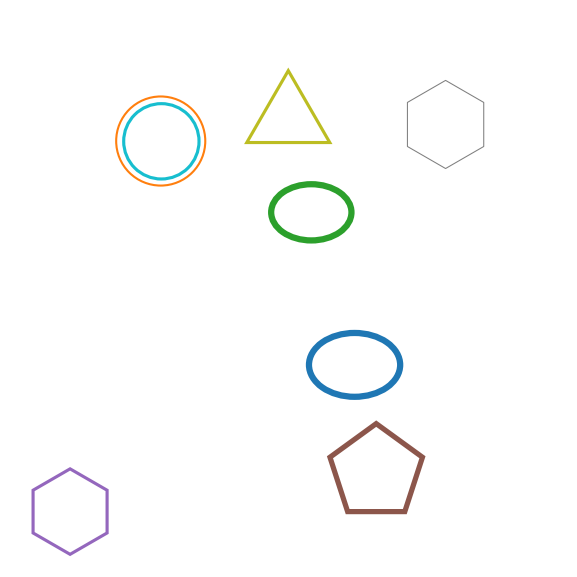[{"shape": "oval", "thickness": 3, "radius": 0.39, "center": [0.614, 0.367]}, {"shape": "circle", "thickness": 1, "radius": 0.39, "center": [0.278, 0.755]}, {"shape": "oval", "thickness": 3, "radius": 0.35, "center": [0.539, 0.631]}, {"shape": "hexagon", "thickness": 1.5, "radius": 0.37, "center": [0.121, 0.113]}, {"shape": "pentagon", "thickness": 2.5, "radius": 0.42, "center": [0.651, 0.181]}, {"shape": "hexagon", "thickness": 0.5, "radius": 0.38, "center": [0.772, 0.784]}, {"shape": "triangle", "thickness": 1.5, "radius": 0.41, "center": [0.499, 0.794]}, {"shape": "circle", "thickness": 1.5, "radius": 0.33, "center": [0.279, 0.754]}]